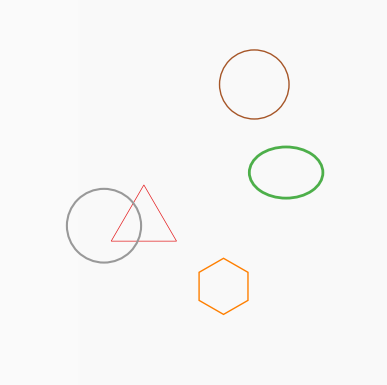[{"shape": "triangle", "thickness": 0.5, "radius": 0.49, "center": [0.371, 0.422]}, {"shape": "oval", "thickness": 2, "radius": 0.47, "center": [0.738, 0.552]}, {"shape": "hexagon", "thickness": 1, "radius": 0.36, "center": [0.577, 0.256]}, {"shape": "circle", "thickness": 1, "radius": 0.45, "center": [0.656, 0.781]}, {"shape": "circle", "thickness": 1.5, "radius": 0.48, "center": [0.268, 0.414]}]